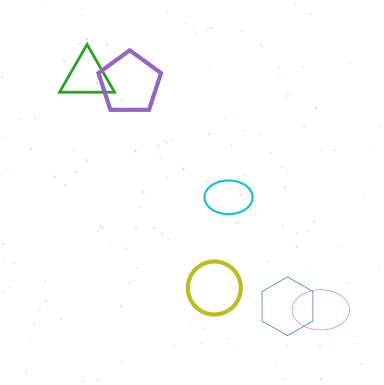[{"shape": "hexagon", "thickness": 0.5, "radius": 0.38, "center": [0.747, 0.205]}, {"shape": "triangle", "thickness": 2, "radius": 0.41, "center": [0.226, 0.802]}, {"shape": "pentagon", "thickness": 3, "radius": 0.43, "center": [0.337, 0.784]}, {"shape": "oval", "thickness": 0.5, "radius": 0.37, "center": [0.833, 0.195]}, {"shape": "circle", "thickness": 3, "radius": 0.34, "center": [0.557, 0.252]}, {"shape": "oval", "thickness": 1.5, "radius": 0.31, "center": [0.594, 0.488]}]